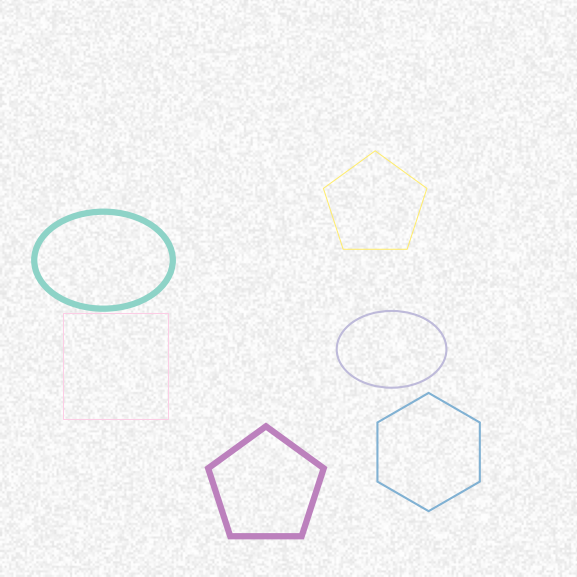[{"shape": "oval", "thickness": 3, "radius": 0.6, "center": [0.179, 0.549]}, {"shape": "oval", "thickness": 1, "radius": 0.48, "center": [0.678, 0.394]}, {"shape": "hexagon", "thickness": 1, "radius": 0.51, "center": [0.742, 0.216]}, {"shape": "square", "thickness": 0.5, "radius": 0.46, "center": [0.2, 0.366]}, {"shape": "pentagon", "thickness": 3, "radius": 0.53, "center": [0.461, 0.156]}, {"shape": "pentagon", "thickness": 0.5, "radius": 0.47, "center": [0.65, 0.644]}]